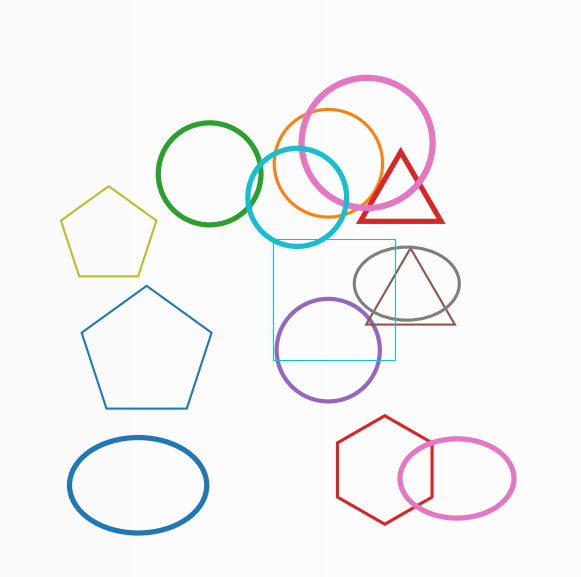[{"shape": "pentagon", "thickness": 1, "radius": 0.59, "center": [0.252, 0.387]}, {"shape": "oval", "thickness": 2.5, "radius": 0.59, "center": [0.238, 0.159]}, {"shape": "circle", "thickness": 1.5, "radius": 0.47, "center": [0.565, 0.716]}, {"shape": "circle", "thickness": 2.5, "radius": 0.44, "center": [0.361, 0.698]}, {"shape": "hexagon", "thickness": 1.5, "radius": 0.47, "center": [0.662, 0.185]}, {"shape": "triangle", "thickness": 2.5, "radius": 0.4, "center": [0.689, 0.656]}, {"shape": "circle", "thickness": 2, "radius": 0.44, "center": [0.565, 0.393]}, {"shape": "triangle", "thickness": 1, "radius": 0.44, "center": [0.706, 0.481]}, {"shape": "circle", "thickness": 3, "radius": 0.56, "center": [0.632, 0.752]}, {"shape": "oval", "thickness": 2.5, "radius": 0.49, "center": [0.786, 0.171]}, {"shape": "oval", "thickness": 1.5, "radius": 0.45, "center": [0.7, 0.508]}, {"shape": "pentagon", "thickness": 1, "radius": 0.43, "center": [0.187, 0.59]}, {"shape": "square", "thickness": 0.5, "radius": 0.52, "center": [0.575, 0.48]}, {"shape": "circle", "thickness": 2.5, "radius": 0.42, "center": [0.511, 0.657]}]